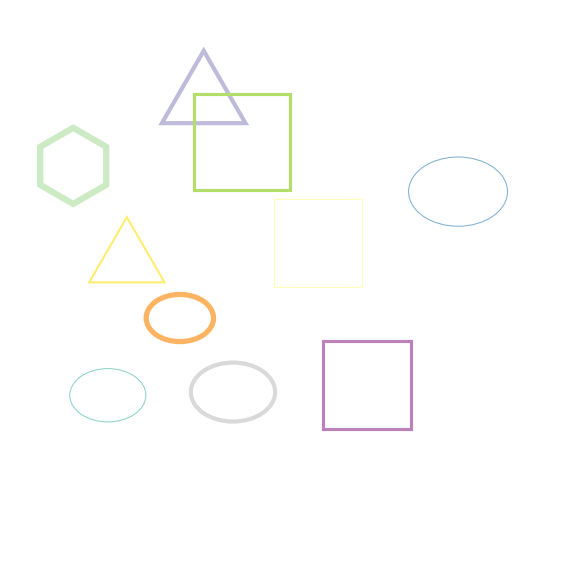[{"shape": "oval", "thickness": 0.5, "radius": 0.33, "center": [0.187, 0.315]}, {"shape": "square", "thickness": 0.5, "radius": 0.38, "center": [0.55, 0.578]}, {"shape": "triangle", "thickness": 2, "radius": 0.42, "center": [0.353, 0.828]}, {"shape": "oval", "thickness": 0.5, "radius": 0.43, "center": [0.793, 0.667]}, {"shape": "oval", "thickness": 2.5, "radius": 0.29, "center": [0.311, 0.448]}, {"shape": "square", "thickness": 1.5, "radius": 0.42, "center": [0.419, 0.753]}, {"shape": "oval", "thickness": 2, "radius": 0.36, "center": [0.403, 0.32]}, {"shape": "square", "thickness": 1.5, "radius": 0.38, "center": [0.635, 0.332]}, {"shape": "hexagon", "thickness": 3, "radius": 0.33, "center": [0.127, 0.712]}, {"shape": "triangle", "thickness": 1, "radius": 0.38, "center": [0.22, 0.548]}]